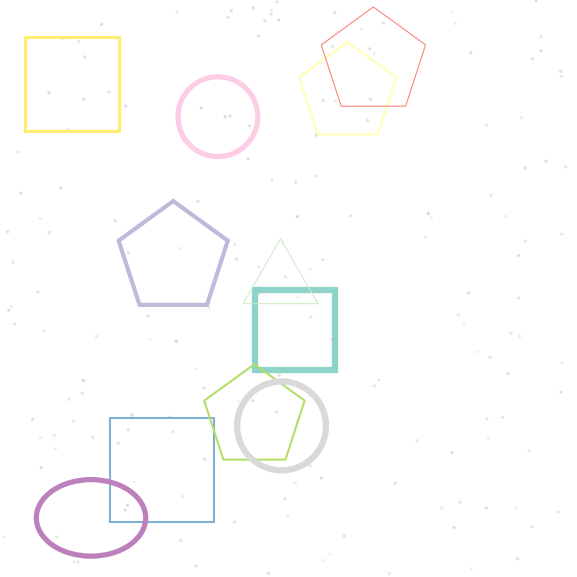[{"shape": "square", "thickness": 3, "radius": 0.35, "center": [0.511, 0.428]}, {"shape": "pentagon", "thickness": 1, "radius": 0.44, "center": [0.602, 0.838]}, {"shape": "pentagon", "thickness": 2, "radius": 0.5, "center": [0.3, 0.552]}, {"shape": "pentagon", "thickness": 0.5, "radius": 0.47, "center": [0.647, 0.892]}, {"shape": "square", "thickness": 1, "radius": 0.45, "center": [0.281, 0.185]}, {"shape": "pentagon", "thickness": 1, "radius": 0.46, "center": [0.441, 0.277]}, {"shape": "circle", "thickness": 2.5, "radius": 0.35, "center": [0.377, 0.797]}, {"shape": "circle", "thickness": 3, "radius": 0.38, "center": [0.488, 0.262]}, {"shape": "oval", "thickness": 2.5, "radius": 0.47, "center": [0.158, 0.102]}, {"shape": "triangle", "thickness": 0.5, "radius": 0.37, "center": [0.486, 0.511]}, {"shape": "square", "thickness": 1.5, "radius": 0.41, "center": [0.125, 0.854]}]